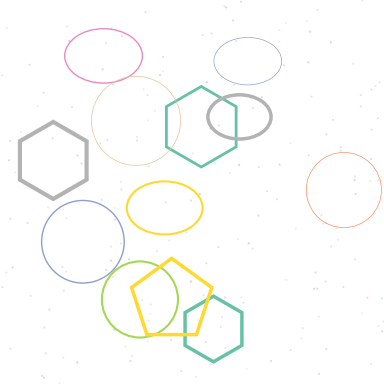[{"shape": "hexagon", "thickness": 2, "radius": 0.52, "center": [0.523, 0.671]}, {"shape": "hexagon", "thickness": 2.5, "radius": 0.43, "center": [0.554, 0.145]}, {"shape": "circle", "thickness": 0.5, "radius": 0.49, "center": [0.893, 0.506]}, {"shape": "oval", "thickness": 0.5, "radius": 0.44, "center": [0.644, 0.841]}, {"shape": "circle", "thickness": 1, "radius": 0.54, "center": [0.215, 0.372]}, {"shape": "oval", "thickness": 1, "radius": 0.5, "center": [0.269, 0.855]}, {"shape": "circle", "thickness": 1.5, "radius": 0.49, "center": [0.363, 0.222]}, {"shape": "oval", "thickness": 1.5, "radius": 0.49, "center": [0.428, 0.46]}, {"shape": "pentagon", "thickness": 2.5, "radius": 0.55, "center": [0.446, 0.219]}, {"shape": "circle", "thickness": 0.5, "radius": 0.58, "center": [0.353, 0.686]}, {"shape": "oval", "thickness": 2.5, "radius": 0.41, "center": [0.622, 0.696]}, {"shape": "hexagon", "thickness": 3, "radius": 0.5, "center": [0.138, 0.583]}]